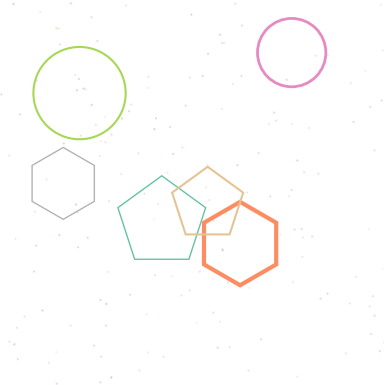[{"shape": "pentagon", "thickness": 1, "radius": 0.6, "center": [0.42, 0.424]}, {"shape": "hexagon", "thickness": 3, "radius": 0.54, "center": [0.624, 0.367]}, {"shape": "circle", "thickness": 2, "radius": 0.44, "center": [0.758, 0.863]}, {"shape": "circle", "thickness": 1.5, "radius": 0.6, "center": [0.207, 0.758]}, {"shape": "pentagon", "thickness": 1.5, "radius": 0.49, "center": [0.539, 0.47]}, {"shape": "hexagon", "thickness": 1, "radius": 0.47, "center": [0.164, 0.524]}]